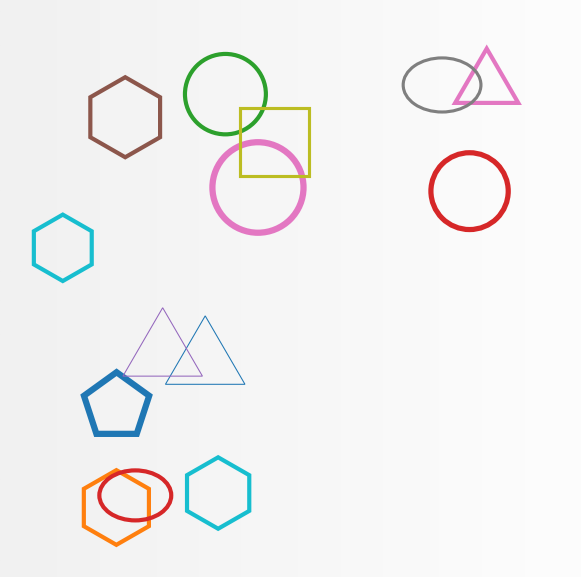[{"shape": "triangle", "thickness": 0.5, "radius": 0.39, "center": [0.353, 0.373]}, {"shape": "pentagon", "thickness": 3, "radius": 0.29, "center": [0.201, 0.296]}, {"shape": "hexagon", "thickness": 2, "radius": 0.32, "center": [0.2, 0.12]}, {"shape": "circle", "thickness": 2, "radius": 0.35, "center": [0.388, 0.836]}, {"shape": "circle", "thickness": 2.5, "radius": 0.33, "center": [0.808, 0.668]}, {"shape": "oval", "thickness": 2, "radius": 0.31, "center": [0.233, 0.141]}, {"shape": "triangle", "thickness": 0.5, "radius": 0.39, "center": [0.28, 0.387]}, {"shape": "hexagon", "thickness": 2, "radius": 0.35, "center": [0.215, 0.796]}, {"shape": "triangle", "thickness": 2, "radius": 0.31, "center": [0.837, 0.852]}, {"shape": "circle", "thickness": 3, "radius": 0.39, "center": [0.444, 0.675]}, {"shape": "oval", "thickness": 1.5, "radius": 0.33, "center": [0.761, 0.852]}, {"shape": "square", "thickness": 1.5, "radius": 0.3, "center": [0.472, 0.753]}, {"shape": "hexagon", "thickness": 2, "radius": 0.29, "center": [0.108, 0.57]}, {"shape": "hexagon", "thickness": 2, "radius": 0.31, "center": [0.375, 0.145]}]